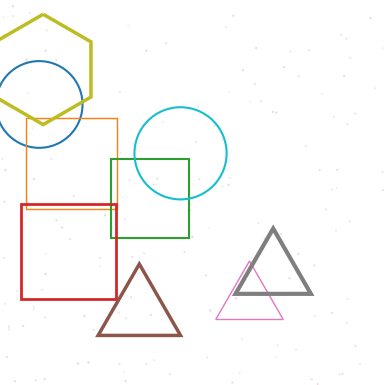[{"shape": "circle", "thickness": 1.5, "radius": 0.56, "center": [0.102, 0.729]}, {"shape": "square", "thickness": 1, "radius": 0.59, "center": [0.185, 0.575]}, {"shape": "square", "thickness": 1.5, "radius": 0.51, "center": [0.39, 0.484]}, {"shape": "square", "thickness": 2, "radius": 0.62, "center": [0.178, 0.347]}, {"shape": "triangle", "thickness": 2.5, "radius": 0.62, "center": [0.362, 0.191]}, {"shape": "triangle", "thickness": 1, "radius": 0.51, "center": [0.648, 0.221]}, {"shape": "triangle", "thickness": 3, "radius": 0.57, "center": [0.71, 0.293]}, {"shape": "hexagon", "thickness": 2.5, "radius": 0.72, "center": [0.112, 0.82]}, {"shape": "circle", "thickness": 1.5, "radius": 0.6, "center": [0.469, 0.602]}]